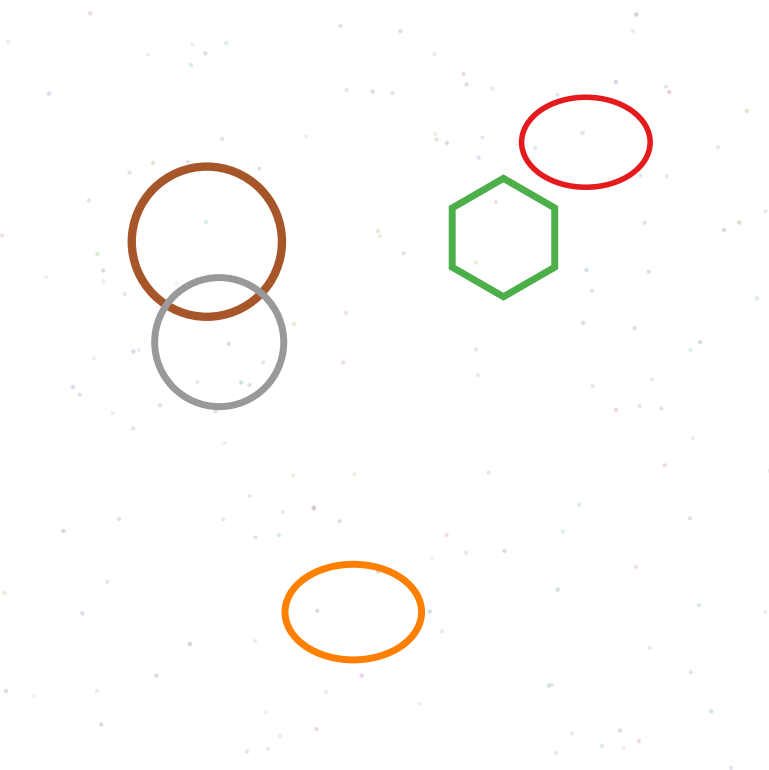[{"shape": "oval", "thickness": 2, "radius": 0.42, "center": [0.761, 0.815]}, {"shape": "hexagon", "thickness": 2.5, "radius": 0.38, "center": [0.654, 0.691]}, {"shape": "oval", "thickness": 2.5, "radius": 0.44, "center": [0.459, 0.205]}, {"shape": "circle", "thickness": 3, "radius": 0.49, "center": [0.269, 0.686]}, {"shape": "circle", "thickness": 2.5, "radius": 0.42, "center": [0.285, 0.556]}]